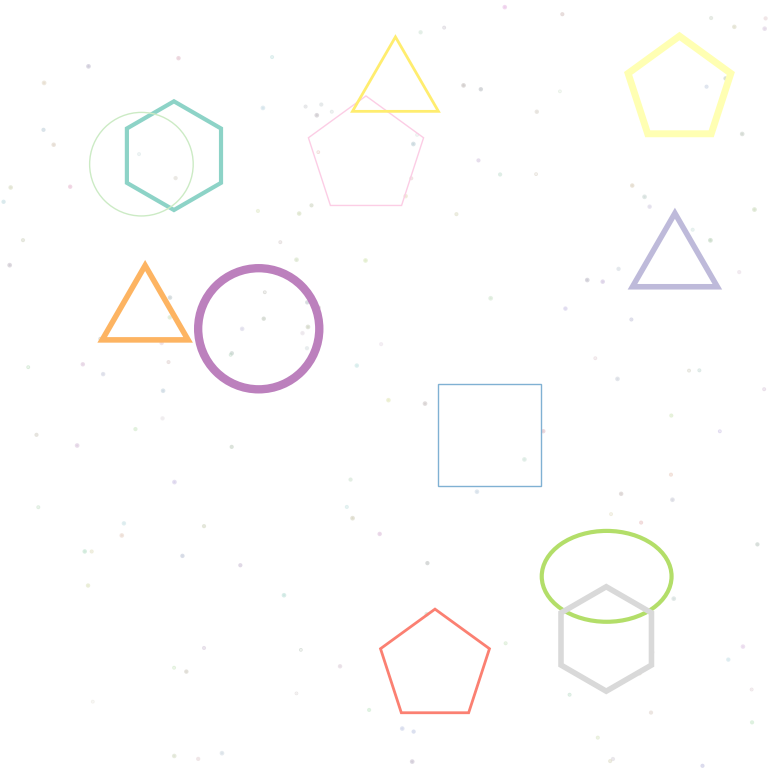[{"shape": "hexagon", "thickness": 1.5, "radius": 0.35, "center": [0.226, 0.798]}, {"shape": "pentagon", "thickness": 2.5, "radius": 0.35, "center": [0.882, 0.883]}, {"shape": "triangle", "thickness": 2, "radius": 0.32, "center": [0.876, 0.659]}, {"shape": "pentagon", "thickness": 1, "radius": 0.37, "center": [0.565, 0.135]}, {"shape": "square", "thickness": 0.5, "radius": 0.33, "center": [0.636, 0.435]}, {"shape": "triangle", "thickness": 2, "radius": 0.32, "center": [0.188, 0.591]}, {"shape": "oval", "thickness": 1.5, "radius": 0.42, "center": [0.788, 0.252]}, {"shape": "pentagon", "thickness": 0.5, "radius": 0.39, "center": [0.475, 0.797]}, {"shape": "hexagon", "thickness": 2, "radius": 0.34, "center": [0.787, 0.17]}, {"shape": "circle", "thickness": 3, "radius": 0.39, "center": [0.336, 0.573]}, {"shape": "circle", "thickness": 0.5, "radius": 0.34, "center": [0.184, 0.787]}, {"shape": "triangle", "thickness": 1, "radius": 0.32, "center": [0.514, 0.888]}]